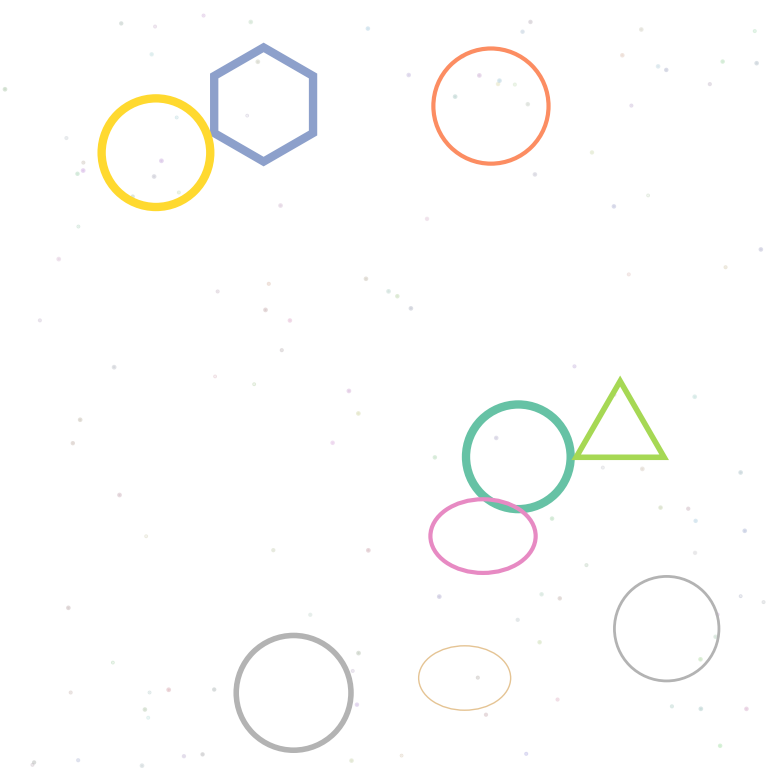[{"shape": "circle", "thickness": 3, "radius": 0.34, "center": [0.673, 0.407]}, {"shape": "circle", "thickness": 1.5, "radius": 0.37, "center": [0.638, 0.862]}, {"shape": "hexagon", "thickness": 3, "radius": 0.37, "center": [0.342, 0.864]}, {"shape": "oval", "thickness": 1.5, "radius": 0.34, "center": [0.627, 0.304]}, {"shape": "triangle", "thickness": 2, "radius": 0.33, "center": [0.805, 0.439]}, {"shape": "circle", "thickness": 3, "radius": 0.35, "center": [0.203, 0.802]}, {"shape": "oval", "thickness": 0.5, "radius": 0.3, "center": [0.603, 0.119]}, {"shape": "circle", "thickness": 2, "radius": 0.37, "center": [0.381, 0.1]}, {"shape": "circle", "thickness": 1, "radius": 0.34, "center": [0.866, 0.184]}]